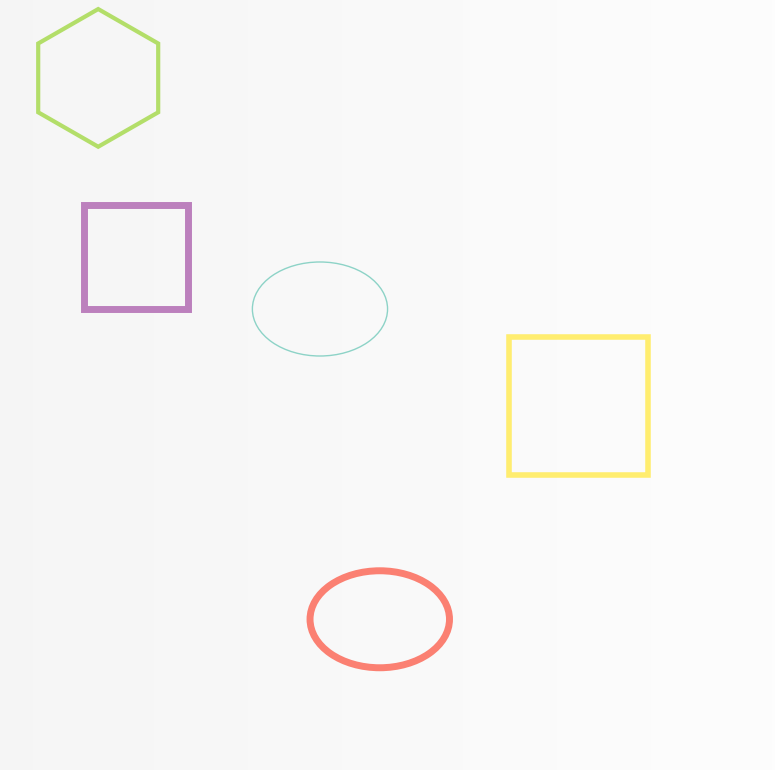[{"shape": "oval", "thickness": 0.5, "radius": 0.44, "center": [0.413, 0.599]}, {"shape": "oval", "thickness": 2.5, "radius": 0.45, "center": [0.49, 0.196]}, {"shape": "hexagon", "thickness": 1.5, "radius": 0.45, "center": [0.127, 0.899]}, {"shape": "square", "thickness": 2.5, "radius": 0.34, "center": [0.176, 0.666]}, {"shape": "square", "thickness": 2, "radius": 0.45, "center": [0.746, 0.473]}]